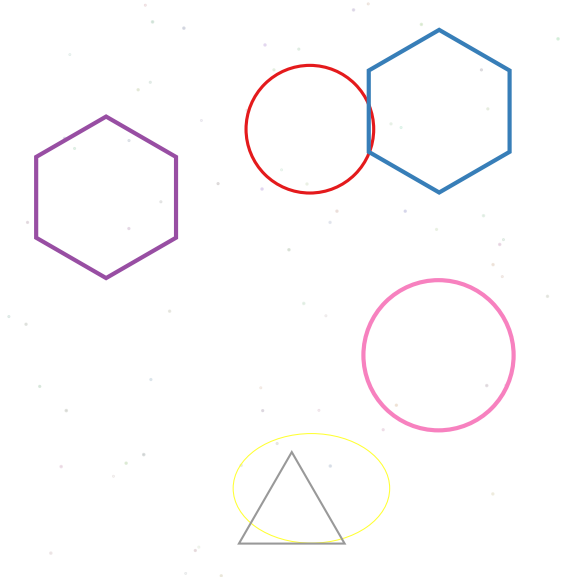[{"shape": "circle", "thickness": 1.5, "radius": 0.55, "center": [0.537, 0.775]}, {"shape": "hexagon", "thickness": 2, "radius": 0.7, "center": [0.76, 0.807]}, {"shape": "hexagon", "thickness": 2, "radius": 0.7, "center": [0.184, 0.657]}, {"shape": "oval", "thickness": 0.5, "radius": 0.68, "center": [0.539, 0.154]}, {"shape": "circle", "thickness": 2, "radius": 0.65, "center": [0.759, 0.384]}, {"shape": "triangle", "thickness": 1, "radius": 0.53, "center": [0.505, 0.111]}]